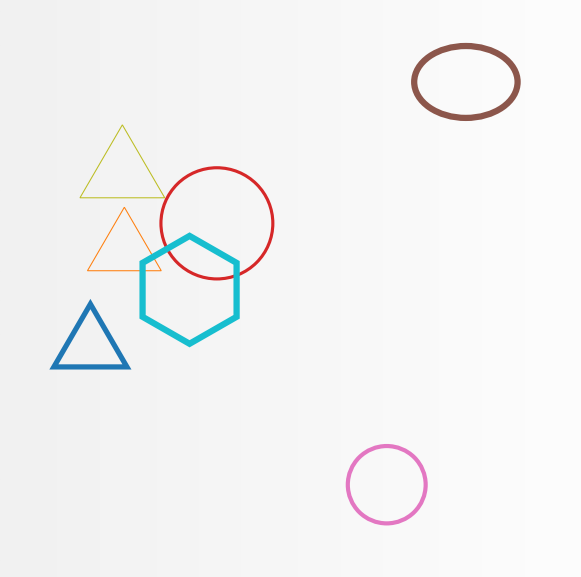[{"shape": "triangle", "thickness": 2.5, "radius": 0.36, "center": [0.156, 0.4]}, {"shape": "triangle", "thickness": 0.5, "radius": 0.37, "center": [0.214, 0.567]}, {"shape": "circle", "thickness": 1.5, "radius": 0.48, "center": [0.373, 0.612]}, {"shape": "oval", "thickness": 3, "radius": 0.44, "center": [0.802, 0.857]}, {"shape": "circle", "thickness": 2, "radius": 0.33, "center": [0.665, 0.16]}, {"shape": "triangle", "thickness": 0.5, "radius": 0.42, "center": [0.21, 0.699]}, {"shape": "hexagon", "thickness": 3, "radius": 0.47, "center": [0.326, 0.497]}]